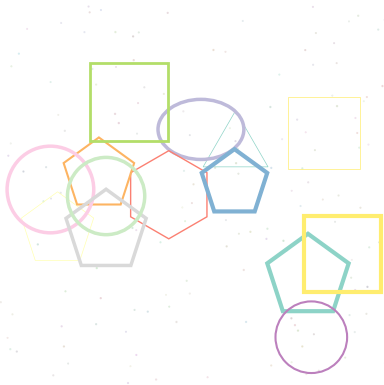[{"shape": "triangle", "thickness": 0.5, "radius": 0.49, "center": [0.612, 0.615]}, {"shape": "pentagon", "thickness": 3, "radius": 0.56, "center": [0.8, 0.282]}, {"shape": "pentagon", "thickness": 0.5, "radius": 0.49, "center": [0.15, 0.403]}, {"shape": "oval", "thickness": 2.5, "radius": 0.56, "center": [0.522, 0.664]}, {"shape": "hexagon", "thickness": 1, "radius": 0.57, "center": [0.438, 0.494]}, {"shape": "pentagon", "thickness": 3, "radius": 0.45, "center": [0.609, 0.523]}, {"shape": "pentagon", "thickness": 1.5, "radius": 0.48, "center": [0.257, 0.547]}, {"shape": "square", "thickness": 2, "radius": 0.51, "center": [0.335, 0.734]}, {"shape": "circle", "thickness": 2.5, "radius": 0.56, "center": [0.131, 0.508]}, {"shape": "pentagon", "thickness": 2.5, "radius": 0.55, "center": [0.276, 0.399]}, {"shape": "circle", "thickness": 1.5, "radius": 0.47, "center": [0.809, 0.124]}, {"shape": "circle", "thickness": 2.5, "radius": 0.5, "center": [0.276, 0.491]}, {"shape": "square", "thickness": 0.5, "radius": 0.47, "center": [0.841, 0.654]}, {"shape": "square", "thickness": 3, "radius": 0.5, "center": [0.89, 0.341]}]